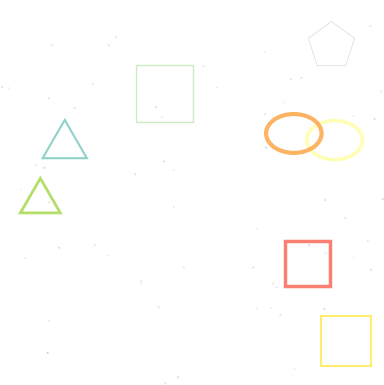[{"shape": "triangle", "thickness": 1.5, "radius": 0.33, "center": [0.168, 0.622]}, {"shape": "oval", "thickness": 2.5, "radius": 0.36, "center": [0.869, 0.636]}, {"shape": "square", "thickness": 2.5, "radius": 0.29, "center": [0.799, 0.315]}, {"shape": "oval", "thickness": 3, "radius": 0.36, "center": [0.763, 0.653]}, {"shape": "triangle", "thickness": 2, "radius": 0.3, "center": [0.105, 0.477]}, {"shape": "pentagon", "thickness": 0.5, "radius": 0.32, "center": [0.861, 0.881]}, {"shape": "square", "thickness": 1, "radius": 0.37, "center": [0.427, 0.757]}, {"shape": "square", "thickness": 1.5, "radius": 0.32, "center": [0.899, 0.114]}]